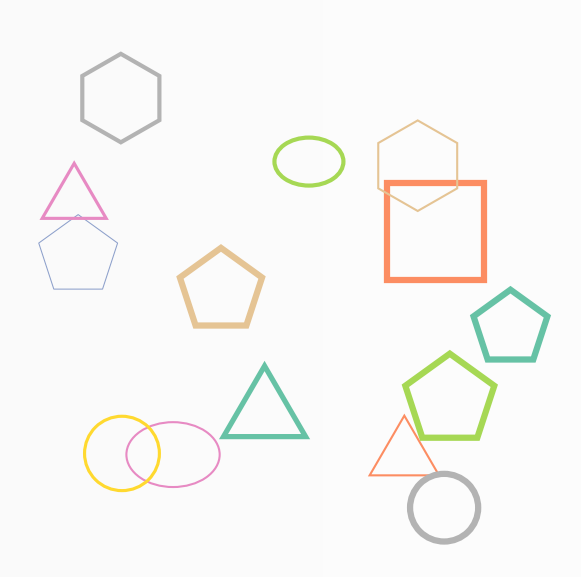[{"shape": "triangle", "thickness": 2.5, "radius": 0.41, "center": [0.455, 0.284]}, {"shape": "pentagon", "thickness": 3, "radius": 0.33, "center": [0.878, 0.431]}, {"shape": "square", "thickness": 3, "radius": 0.42, "center": [0.749, 0.599]}, {"shape": "triangle", "thickness": 1, "radius": 0.34, "center": [0.696, 0.21]}, {"shape": "pentagon", "thickness": 0.5, "radius": 0.36, "center": [0.134, 0.556]}, {"shape": "oval", "thickness": 1, "radius": 0.4, "center": [0.298, 0.212]}, {"shape": "triangle", "thickness": 1.5, "radius": 0.32, "center": [0.128, 0.653]}, {"shape": "oval", "thickness": 2, "radius": 0.3, "center": [0.532, 0.719]}, {"shape": "pentagon", "thickness": 3, "radius": 0.4, "center": [0.774, 0.306]}, {"shape": "circle", "thickness": 1.5, "radius": 0.32, "center": [0.21, 0.214]}, {"shape": "pentagon", "thickness": 3, "radius": 0.37, "center": [0.38, 0.496]}, {"shape": "hexagon", "thickness": 1, "radius": 0.39, "center": [0.719, 0.712]}, {"shape": "hexagon", "thickness": 2, "radius": 0.38, "center": [0.208, 0.829]}, {"shape": "circle", "thickness": 3, "radius": 0.29, "center": [0.764, 0.12]}]